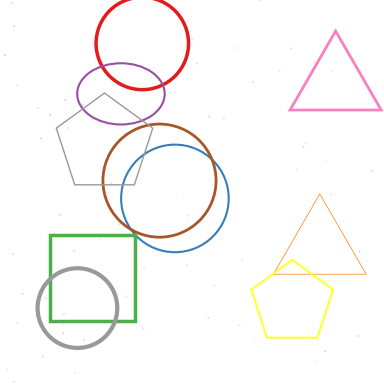[{"shape": "circle", "thickness": 2.5, "radius": 0.6, "center": [0.37, 0.887]}, {"shape": "circle", "thickness": 1.5, "radius": 0.7, "center": [0.454, 0.485]}, {"shape": "square", "thickness": 2.5, "radius": 0.56, "center": [0.24, 0.278]}, {"shape": "oval", "thickness": 1.5, "radius": 0.57, "center": [0.314, 0.756]}, {"shape": "triangle", "thickness": 0.5, "radius": 0.7, "center": [0.831, 0.357]}, {"shape": "pentagon", "thickness": 1.5, "radius": 0.56, "center": [0.759, 0.213]}, {"shape": "circle", "thickness": 2, "radius": 0.73, "center": [0.414, 0.531]}, {"shape": "triangle", "thickness": 2, "radius": 0.68, "center": [0.872, 0.783]}, {"shape": "circle", "thickness": 3, "radius": 0.52, "center": [0.201, 0.2]}, {"shape": "pentagon", "thickness": 1, "radius": 0.66, "center": [0.272, 0.627]}]